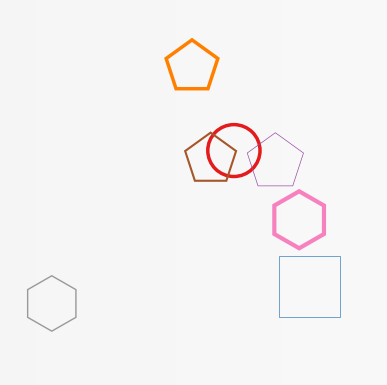[{"shape": "circle", "thickness": 2.5, "radius": 0.34, "center": [0.604, 0.609]}, {"shape": "square", "thickness": 0.5, "radius": 0.39, "center": [0.798, 0.256]}, {"shape": "pentagon", "thickness": 0.5, "radius": 0.38, "center": [0.711, 0.579]}, {"shape": "pentagon", "thickness": 2.5, "radius": 0.35, "center": [0.495, 0.826]}, {"shape": "pentagon", "thickness": 1.5, "radius": 0.35, "center": [0.544, 0.586]}, {"shape": "hexagon", "thickness": 3, "radius": 0.37, "center": [0.772, 0.429]}, {"shape": "hexagon", "thickness": 1, "radius": 0.36, "center": [0.134, 0.212]}]